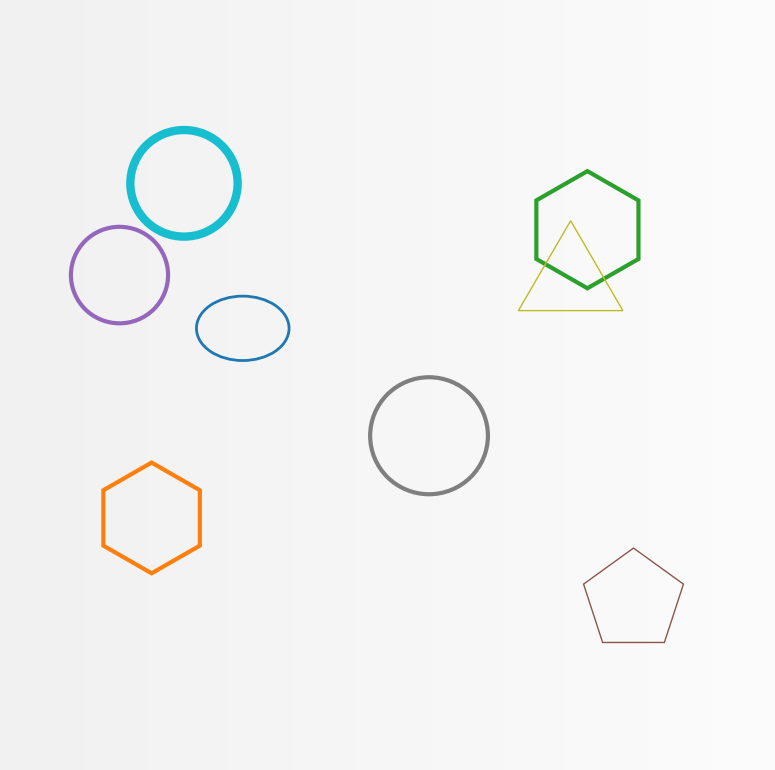[{"shape": "oval", "thickness": 1, "radius": 0.3, "center": [0.313, 0.574]}, {"shape": "hexagon", "thickness": 1.5, "radius": 0.36, "center": [0.196, 0.327]}, {"shape": "hexagon", "thickness": 1.5, "radius": 0.38, "center": [0.758, 0.702]}, {"shape": "circle", "thickness": 1.5, "radius": 0.31, "center": [0.154, 0.643]}, {"shape": "pentagon", "thickness": 0.5, "radius": 0.34, "center": [0.817, 0.22]}, {"shape": "circle", "thickness": 1.5, "radius": 0.38, "center": [0.554, 0.434]}, {"shape": "triangle", "thickness": 0.5, "radius": 0.39, "center": [0.736, 0.636]}, {"shape": "circle", "thickness": 3, "radius": 0.35, "center": [0.237, 0.762]}]